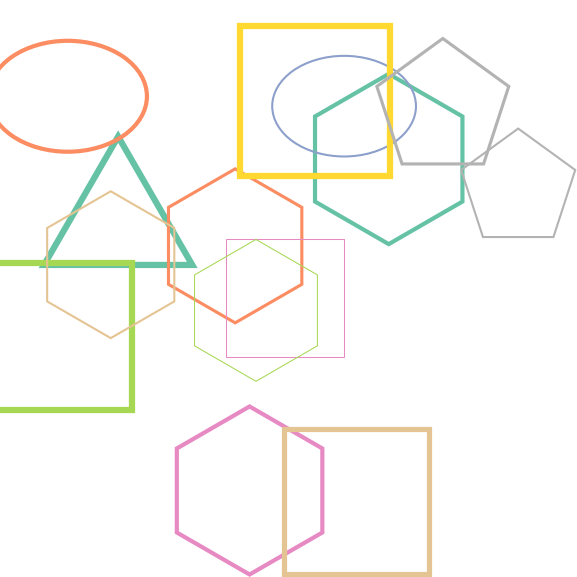[{"shape": "hexagon", "thickness": 2, "radius": 0.74, "center": [0.673, 0.724]}, {"shape": "triangle", "thickness": 3, "radius": 0.74, "center": [0.205, 0.614]}, {"shape": "oval", "thickness": 2, "radius": 0.69, "center": [0.117, 0.832]}, {"shape": "hexagon", "thickness": 1.5, "radius": 0.67, "center": [0.407, 0.573]}, {"shape": "oval", "thickness": 1, "radius": 0.62, "center": [0.596, 0.815]}, {"shape": "hexagon", "thickness": 2, "radius": 0.73, "center": [0.432, 0.15]}, {"shape": "square", "thickness": 0.5, "radius": 0.51, "center": [0.493, 0.483]}, {"shape": "square", "thickness": 3, "radius": 0.64, "center": [0.102, 0.416]}, {"shape": "hexagon", "thickness": 0.5, "radius": 0.61, "center": [0.443, 0.462]}, {"shape": "square", "thickness": 3, "radius": 0.65, "center": [0.546, 0.823]}, {"shape": "square", "thickness": 2.5, "radius": 0.63, "center": [0.618, 0.13]}, {"shape": "hexagon", "thickness": 1, "radius": 0.64, "center": [0.192, 0.541]}, {"shape": "pentagon", "thickness": 1, "radius": 0.52, "center": [0.897, 0.673]}, {"shape": "pentagon", "thickness": 1.5, "radius": 0.6, "center": [0.767, 0.812]}]